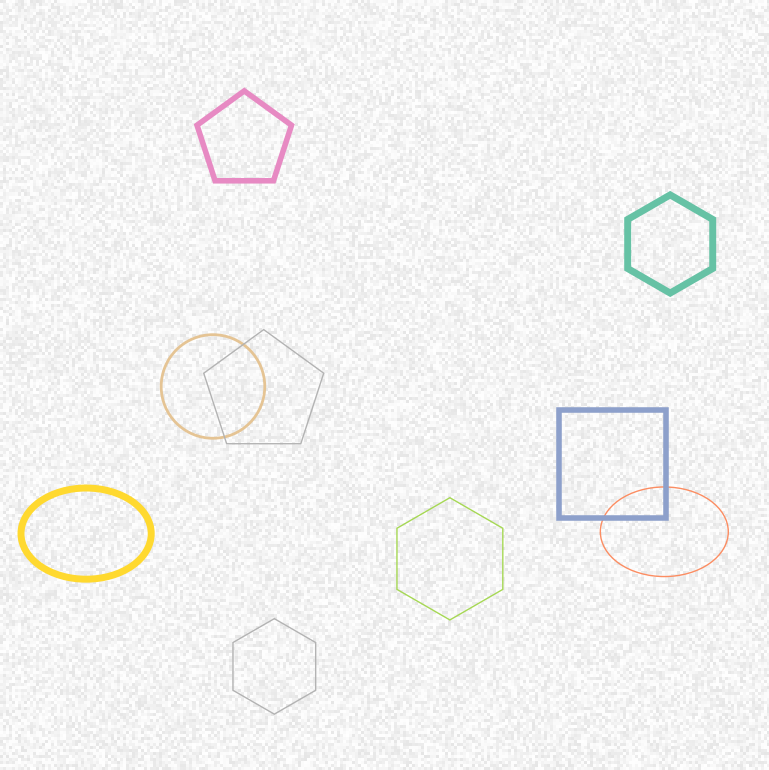[{"shape": "hexagon", "thickness": 2.5, "radius": 0.32, "center": [0.87, 0.683]}, {"shape": "oval", "thickness": 0.5, "radius": 0.42, "center": [0.863, 0.309]}, {"shape": "square", "thickness": 2, "radius": 0.35, "center": [0.796, 0.398]}, {"shape": "pentagon", "thickness": 2, "radius": 0.32, "center": [0.317, 0.817]}, {"shape": "hexagon", "thickness": 0.5, "radius": 0.4, "center": [0.584, 0.274]}, {"shape": "oval", "thickness": 2.5, "radius": 0.42, "center": [0.112, 0.307]}, {"shape": "circle", "thickness": 1, "radius": 0.34, "center": [0.277, 0.498]}, {"shape": "pentagon", "thickness": 0.5, "radius": 0.41, "center": [0.342, 0.49]}, {"shape": "hexagon", "thickness": 0.5, "radius": 0.31, "center": [0.356, 0.135]}]